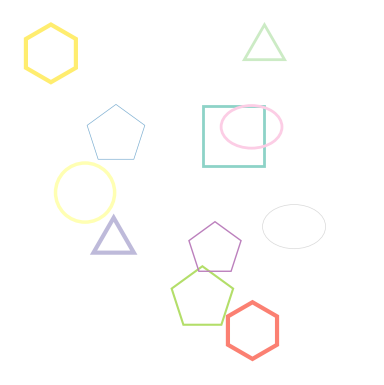[{"shape": "square", "thickness": 2, "radius": 0.39, "center": [0.606, 0.647]}, {"shape": "circle", "thickness": 2.5, "radius": 0.38, "center": [0.221, 0.5]}, {"shape": "triangle", "thickness": 3, "radius": 0.3, "center": [0.295, 0.374]}, {"shape": "hexagon", "thickness": 3, "radius": 0.37, "center": [0.656, 0.141]}, {"shape": "pentagon", "thickness": 0.5, "radius": 0.39, "center": [0.301, 0.65]}, {"shape": "pentagon", "thickness": 1.5, "radius": 0.42, "center": [0.526, 0.224]}, {"shape": "oval", "thickness": 2, "radius": 0.4, "center": [0.653, 0.671]}, {"shape": "oval", "thickness": 0.5, "radius": 0.41, "center": [0.764, 0.411]}, {"shape": "pentagon", "thickness": 1, "radius": 0.36, "center": [0.558, 0.353]}, {"shape": "triangle", "thickness": 2, "radius": 0.3, "center": [0.687, 0.875]}, {"shape": "hexagon", "thickness": 3, "radius": 0.37, "center": [0.132, 0.861]}]